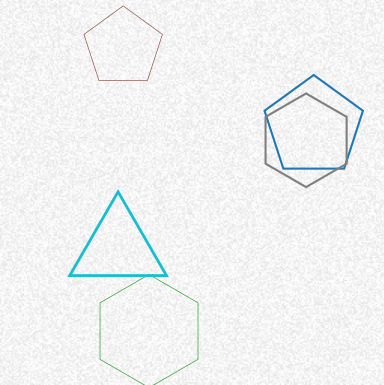[{"shape": "pentagon", "thickness": 1.5, "radius": 0.67, "center": [0.815, 0.671]}, {"shape": "hexagon", "thickness": 0.5, "radius": 0.73, "center": [0.387, 0.14]}, {"shape": "pentagon", "thickness": 0.5, "radius": 0.54, "center": [0.32, 0.878]}, {"shape": "hexagon", "thickness": 1.5, "radius": 0.61, "center": [0.795, 0.636]}, {"shape": "triangle", "thickness": 2, "radius": 0.73, "center": [0.307, 0.357]}]